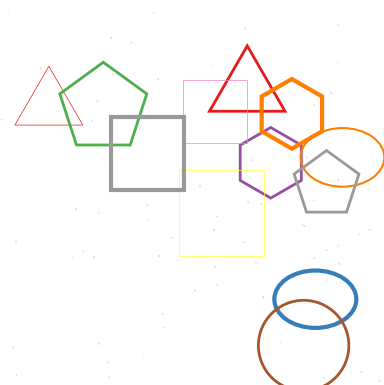[{"shape": "triangle", "thickness": 2, "radius": 0.57, "center": [0.642, 0.768]}, {"shape": "triangle", "thickness": 0.5, "radius": 0.51, "center": [0.127, 0.726]}, {"shape": "oval", "thickness": 3, "radius": 0.53, "center": [0.819, 0.223]}, {"shape": "pentagon", "thickness": 2, "radius": 0.59, "center": [0.268, 0.719]}, {"shape": "hexagon", "thickness": 2, "radius": 0.46, "center": [0.703, 0.577]}, {"shape": "oval", "thickness": 1.5, "radius": 0.54, "center": [0.89, 0.591]}, {"shape": "hexagon", "thickness": 3, "radius": 0.45, "center": [0.758, 0.704]}, {"shape": "square", "thickness": 0.5, "radius": 0.56, "center": [0.575, 0.447]}, {"shape": "circle", "thickness": 2, "radius": 0.59, "center": [0.789, 0.103]}, {"shape": "square", "thickness": 0.5, "radius": 0.41, "center": [0.558, 0.711]}, {"shape": "pentagon", "thickness": 2, "radius": 0.44, "center": [0.848, 0.521]}, {"shape": "square", "thickness": 3, "radius": 0.48, "center": [0.382, 0.601]}]